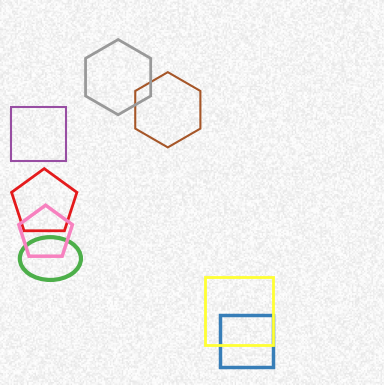[{"shape": "pentagon", "thickness": 2, "radius": 0.45, "center": [0.115, 0.473]}, {"shape": "square", "thickness": 2.5, "radius": 0.34, "center": [0.64, 0.115]}, {"shape": "oval", "thickness": 3, "radius": 0.4, "center": [0.131, 0.328]}, {"shape": "square", "thickness": 1.5, "radius": 0.35, "center": [0.101, 0.652]}, {"shape": "square", "thickness": 2, "radius": 0.44, "center": [0.621, 0.192]}, {"shape": "hexagon", "thickness": 1.5, "radius": 0.49, "center": [0.436, 0.715]}, {"shape": "pentagon", "thickness": 2.5, "radius": 0.37, "center": [0.118, 0.394]}, {"shape": "hexagon", "thickness": 2, "radius": 0.49, "center": [0.307, 0.8]}]